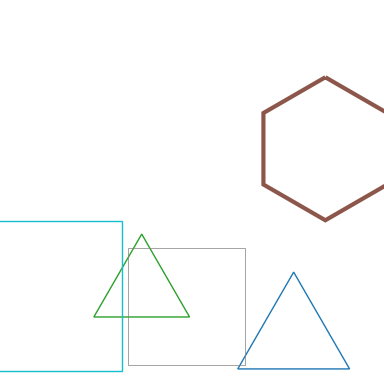[{"shape": "triangle", "thickness": 1, "radius": 0.84, "center": [0.763, 0.126]}, {"shape": "triangle", "thickness": 1, "radius": 0.72, "center": [0.368, 0.248]}, {"shape": "hexagon", "thickness": 3, "radius": 0.93, "center": [0.845, 0.614]}, {"shape": "square", "thickness": 0.5, "radius": 0.76, "center": [0.485, 0.204]}, {"shape": "square", "thickness": 1, "radius": 0.98, "center": [0.122, 0.231]}]